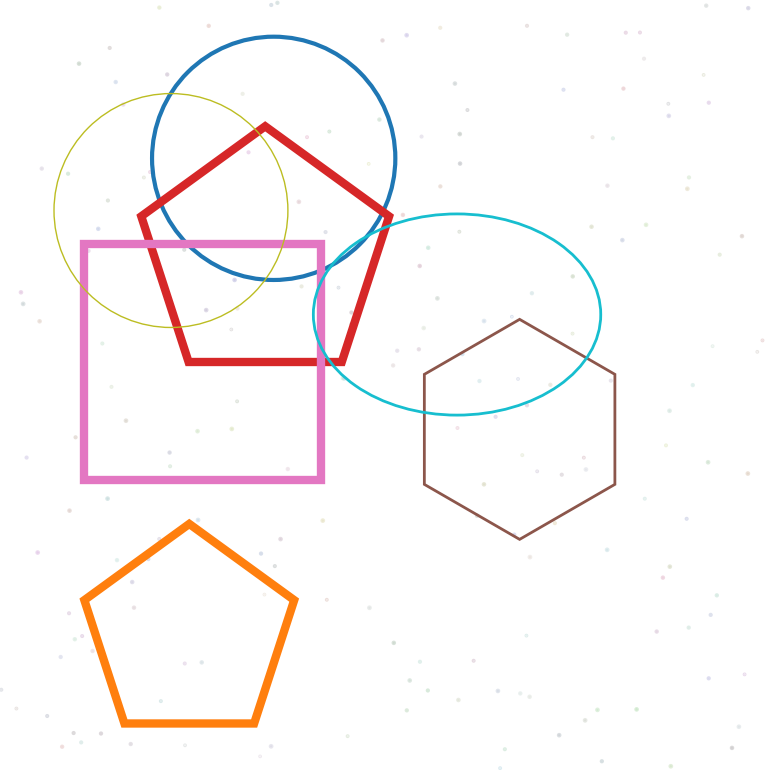[{"shape": "circle", "thickness": 1.5, "radius": 0.79, "center": [0.355, 0.794]}, {"shape": "pentagon", "thickness": 3, "radius": 0.72, "center": [0.246, 0.176]}, {"shape": "pentagon", "thickness": 3, "radius": 0.85, "center": [0.344, 0.667]}, {"shape": "hexagon", "thickness": 1, "radius": 0.71, "center": [0.675, 0.442]}, {"shape": "square", "thickness": 3, "radius": 0.77, "center": [0.263, 0.53]}, {"shape": "circle", "thickness": 0.5, "radius": 0.76, "center": [0.222, 0.727]}, {"shape": "oval", "thickness": 1, "radius": 0.93, "center": [0.594, 0.592]}]